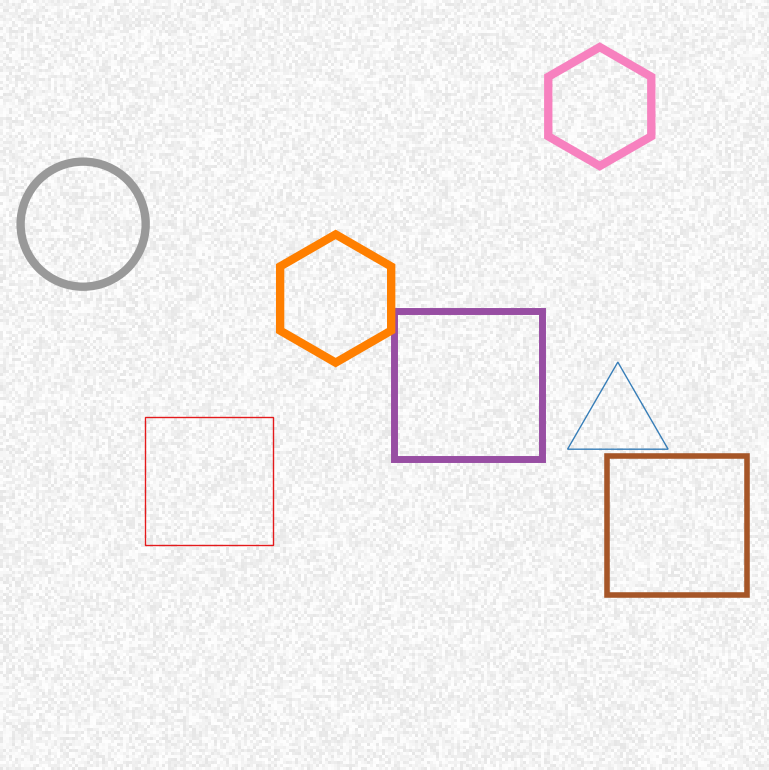[{"shape": "square", "thickness": 0.5, "radius": 0.42, "center": [0.271, 0.376]}, {"shape": "triangle", "thickness": 0.5, "radius": 0.38, "center": [0.802, 0.454]}, {"shape": "square", "thickness": 2.5, "radius": 0.48, "center": [0.608, 0.5]}, {"shape": "hexagon", "thickness": 3, "radius": 0.42, "center": [0.436, 0.612]}, {"shape": "square", "thickness": 2, "radius": 0.45, "center": [0.879, 0.318]}, {"shape": "hexagon", "thickness": 3, "radius": 0.39, "center": [0.779, 0.862]}, {"shape": "circle", "thickness": 3, "radius": 0.41, "center": [0.108, 0.709]}]